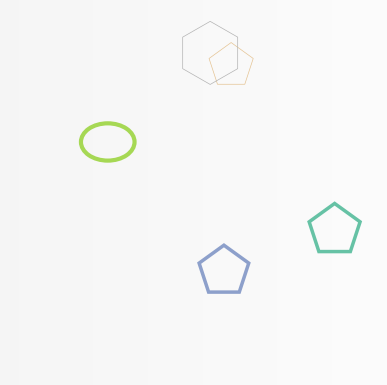[{"shape": "pentagon", "thickness": 2.5, "radius": 0.35, "center": [0.864, 0.402]}, {"shape": "pentagon", "thickness": 2.5, "radius": 0.34, "center": [0.578, 0.296]}, {"shape": "oval", "thickness": 3, "radius": 0.35, "center": [0.278, 0.631]}, {"shape": "pentagon", "thickness": 0.5, "radius": 0.3, "center": [0.596, 0.83]}, {"shape": "hexagon", "thickness": 0.5, "radius": 0.41, "center": [0.542, 0.863]}]